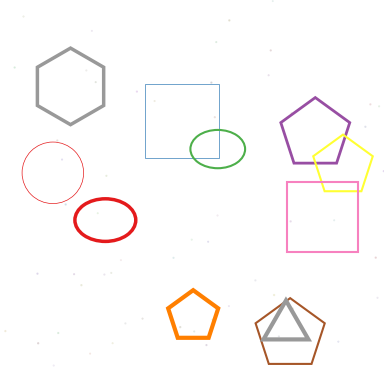[{"shape": "circle", "thickness": 0.5, "radius": 0.4, "center": [0.137, 0.551]}, {"shape": "oval", "thickness": 2.5, "radius": 0.4, "center": [0.274, 0.428]}, {"shape": "square", "thickness": 0.5, "radius": 0.48, "center": [0.473, 0.685]}, {"shape": "oval", "thickness": 1.5, "radius": 0.36, "center": [0.566, 0.613]}, {"shape": "pentagon", "thickness": 2, "radius": 0.47, "center": [0.819, 0.652]}, {"shape": "pentagon", "thickness": 3, "radius": 0.34, "center": [0.502, 0.178]}, {"shape": "pentagon", "thickness": 1.5, "radius": 0.41, "center": [0.891, 0.569]}, {"shape": "pentagon", "thickness": 1.5, "radius": 0.47, "center": [0.754, 0.131]}, {"shape": "square", "thickness": 1.5, "radius": 0.46, "center": [0.838, 0.436]}, {"shape": "triangle", "thickness": 3, "radius": 0.34, "center": [0.743, 0.152]}, {"shape": "hexagon", "thickness": 2.5, "radius": 0.5, "center": [0.183, 0.776]}]